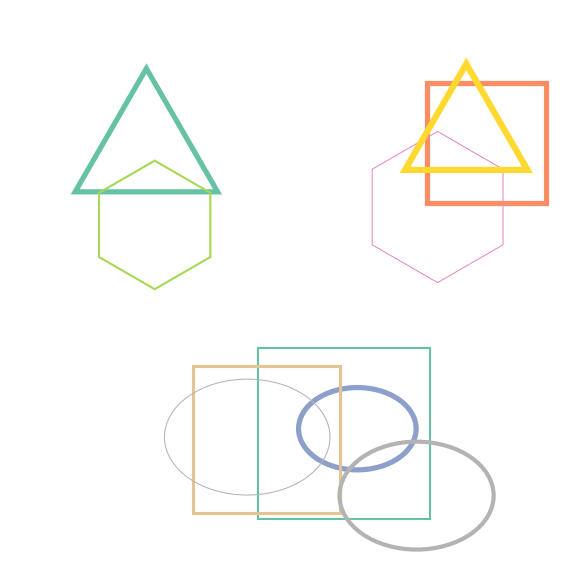[{"shape": "triangle", "thickness": 2.5, "radius": 0.71, "center": [0.253, 0.738]}, {"shape": "square", "thickness": 1, "radius": 0.74, "center": [0.596, 0.248]}, {"shape": "square", "thickness": 2.5, "radius": 0.52, "center": [0.843, 0.751]}, {"shape": "oval", "thickness": 2.5, "radius": 0.51, "center": [0.619, 0.257]}, {"shape": "hexagon", "thickness": 0.5, "radius": 0.65, "center": [0.758, 0.641]}, {"shape": "hexagon", "thickness": 1, "radius": 0.56, "center": [0.268, 0.61]}, {"shape": "triangle", "thickness": 3, "radius": 0.61, "center": [0.807, 0.766]}, {"shape": "square", "thickness": 1.5, "radius": 0.64, "center": [0.462, 0.237]}, {"shape": "oval", "thickness": 2, "radius": 0.67, "center": [0.721, 0.141]}, {"shape": "oval", "thickness": 0.5, "radius": 0.72, "center": [0.428, 0.242]}]